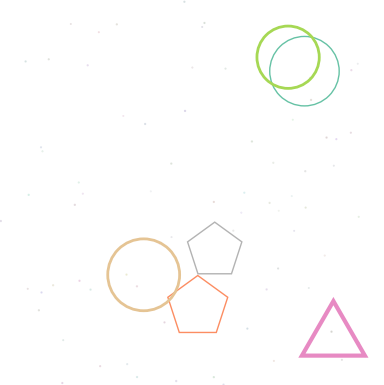[{"shape": "circle", "thickness": 1, "radius": 0.45, "center": [0.791, 0.815]}, {"shape": "pentagon", "thickness": 1, "radius": 0.41, "center": [0.514, 0.203]}, {"shape": "triangle", "thickness": 3, "radius": 0.47, "center": [0.866, 0.124]}, {"shape": "circle", "thickness": 2, "radius": 0.4, "center": [0.748, 0.851]}, {"shape": "circle", "thickness": 2, "radius": 0.47, "center": [0.373, 0.286]}, {"shape": "pentagon", "thickness": 1, "radius": 0.37, "center": [0.558, 0.349]}]